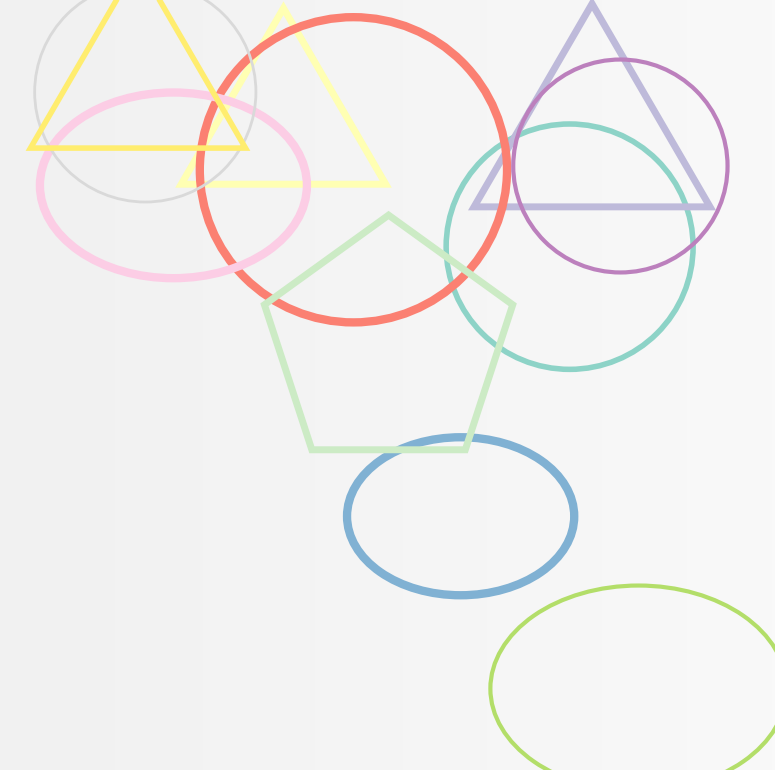[{"shape": "circle", "thickness": 2, "radius": 0.8, "center": [0.735, 0.68]}, {"shape": "triangle", "thickness": 2.5, "radius": 0.76, "center": [0.366, 0.837]}, {"shape": "triangle", "thickness": 2.5, "radius": 0.88, "center": [0.764, 0.819]}, {"shape": "circle", "thickness": 3, "radius": 0.99, "center": [0.456, 0.78]}, {"shape": "oval", "thickness": 3, "radius": 0.73, "center": [0.594, 0.33]}, {"shape": "oval", "thickness": 1.5, "radius": 0.96, "center": [0.824, 0.106]}, {"shape": "oval", "thickness": 3, "radius": 0.86, "center": [0.224, 0.759]}, {"shape": "circle", "thickness": 1, "radius": 0.71, "center": [0.187, 0.88]}, {"shape": "circle", "thickness": 1.5, "radius": 0.69, "center": [0.801, 0.784]}, {"shape": "pentagon", "thickness": 2.5, "radius": 0.84, "center": [0.501, 0.552]}, {"shape": "triangle", "thickness": 2, "radius": 0.8, "center": [0.178, 0.888]}]